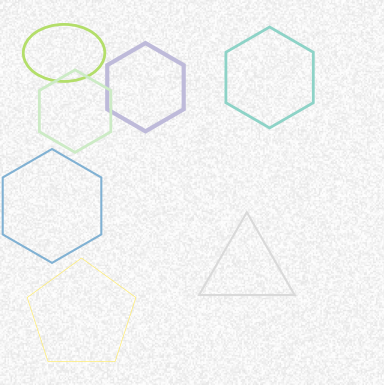[{"shape": "hexagon", "thickness": 2, "radius": 0.66, "center": [0.7, 0.799]}, {"shape": "hexagon", "thickness": 3, "radius": 0.57, "center": [0.378, 0.774]}, {"shape": "hexagon", "thickness": 1.5, "radius": 0.74, "center": [0.135, 0.465]}, {"shape": "oval", "thickness": 2, "radius": 0.53, "center": [0.166, 0.863]}, {"shape": "triangle", "thickness": 1.5, "radius": 0.72, "center": [0.641, 0.305]}, {"shape": "hexagon", "thickness": 2, "radius": 0.54, "center": [0.195, 0.711]}, {"shape": "pentagon", "thickness": 0.5, "radius": 0.74, "center": [0.212, 0.181]}]